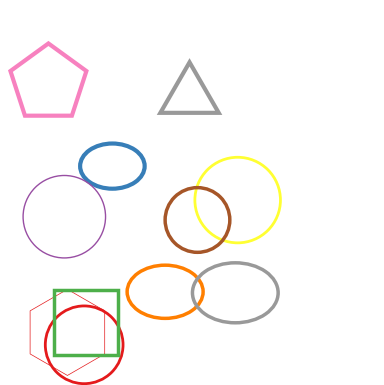[{"shape": "hexagon", "thickness": 0.5, "radius": 0.56, "center": [0.175, 0.137]}, {"shape": "circle", "thickness": 2, "radius": 0.5, "center": [0.219, 0.104]}, {"shape": "oval", "thickness": 3, "radius": 0.42, "center": [0.292, 0.569]}, {"shape": "square", "thickness": 2.5, "radius": 0.42, "center": [0.224, 0.162]}, {"shape": "circle", "thickness": 1, "radius": 0.54, "center": [0.167, 0.437]}, {"shape": "oval", "thickness": 2.5, "radius": 0.49, "center": [0.429, 0.242]}, {"shape": "circle", "thickness": 2, "radius": 0.56, "center": [0.617, 0.48]}, {"shape": "circle", "thickness": 2.5, "radius": 0.42, "center": [0.513, 0.429]}, {"shape": "pentagon", "thickness": 3, "radius": 0.52, "center": [0.126, 0.783]}, {"shape": "oval", "thickness": 2.5, "radius": 0.56, "center": [0.611, 0.239]}, {"shape": "triangle", "thickness": 3, "radius": 0.44, "center": [0.492, 0.751]}]